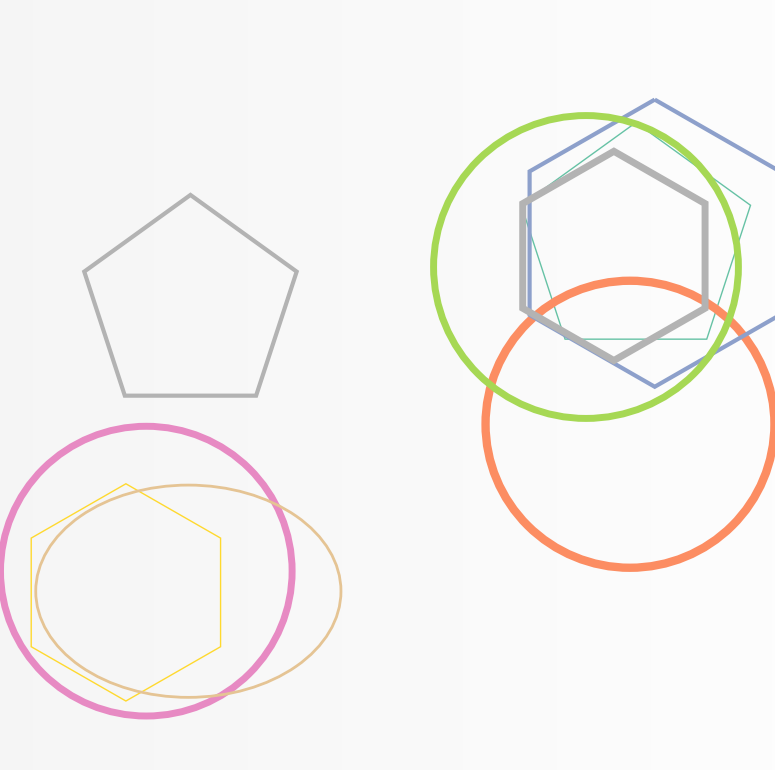[{"shape": "pentagon", "thickness": 0.5, "radius": 0.78, "center": [0.821, 0.685]}, {"shape": "circle", "thickness": 3, "radius": 0.93, "center": [0.813, 0.449]}, {"shape": "hexagon", "thickness": 1.5, "radius": 0.93, "center": [0.845, 0.684]}, {"shape": "circle", "thickness": 2.5, "radius": 0.94, "center": [0.189, 0.258]}, {"shape": "circle", "thickness": 2.5, "radius": 0.98, "center": [0.756, 0.653]}, {"shape": "hexagon", "thickness": 0.5, "radius": 0.71, "center": [0.162, 0.231]}, {"shape": "oval", "thickness": 1, "radius": 0.98, "center": [0.243, 0.232]}, {"shape": "hexagon", "thickness": 2.5, "radius": 0.68, "center": [0.792, 0.668]}, {"shape": "pentagon", "thickness": 1.5, "radius": 0.72, "center": [0.246, 0.603]}]